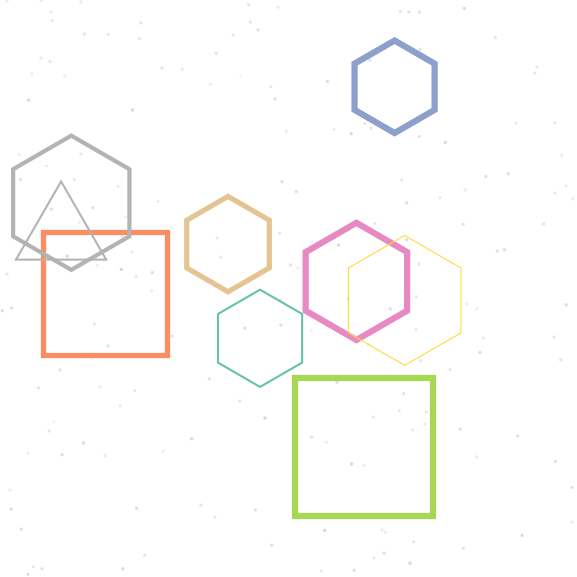[{"shape": "hexagon", "thickness": 1, "radius": 0.42, "center": [0.45, 0.413]}, {"shape": "square", "thickness": 2.5, "radius": 0.54, "center": [0.182, 0.491]}, {"shape": "hexagon", "thickness": 3, "radius": 0.4, "center": [0.683, 0.849]}, {"shape": "hexagon", "thickness": 3, "radius": 0.51, "center": [0.617, 0.512]}, {"shape": "square", "thickness": 3, "radius": 0.6, "center": [0.63, 0.225]}, {"shape": "hexagon", "thickness": 0.5, "radius": 0.56, "center": [0.701, 0.479]}, {"shape": "hexagon", "thickness": 2.5, "radius": 0.41, "center": [0.395, 0.576]}, {"shape": "triangle", "thickness": 1, "radius": 0.45, "center": [0.106, 0.595]}, {"shape": "hexagon", "thickness": 2, "radius": 0.58, "center": [0.123, 0.648]}]